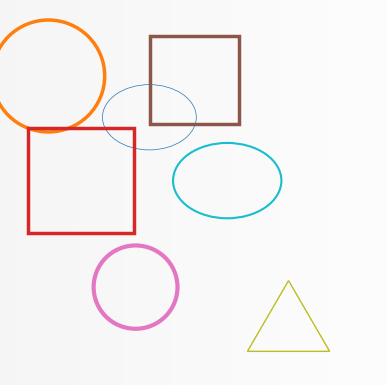[{"shape": "oval", "thickness": 0.5, "radius": 0.61, "center": [0.385, 0.695]}, {"shape": "circle", "thickness": 2.5, "radius": 0.73, "center": [0.125, 0.803]}, {"shape": "square", "thickness": 2.5, "radius": 0.68, "center": [0.21, 0.531]}, {"shape": "square", "thickness": 2.5, "radius": 0.58, "center": [0.501, 0.793]}, {"shape": "circle", "thickness": 3, "radius": 0.54, "center": [0.35, 0.254]}, {"shape": "triangle", "thickness": 1, "radius": 0.61, "center": [0.745, 0.149]}, {"shape": "oval", "thickness": 1.5, "radius": 0.7, "center": [0.586, 0.531]}]